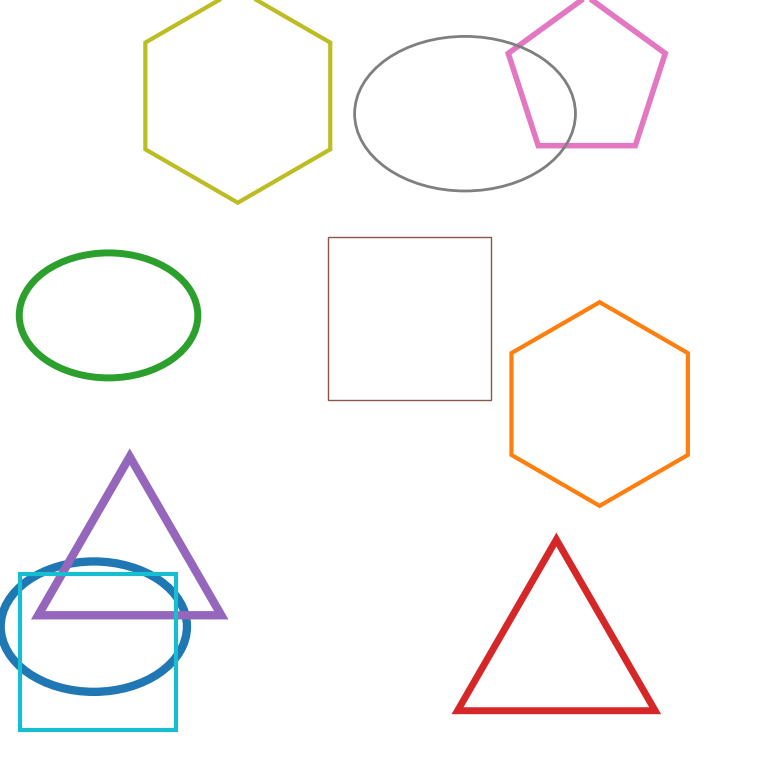[{"shape": "oval", "thickness": 3, "radius": 0.6, "center": [0.122, 0.186]}, {"shape": "hexagon", "thickness": 1.5, "radius": 0.66, "center": [0.779, 0.475]}, {"shape": "oval", "thickness": 2.5, "radius": 0.58, "center": [0.141, 0.59]}, {"shape": "triangle", "thickness": 2.5, "radius": 0.74, "center": [0.723, 0.151]}, {"shape": "triangle", "thickness": 3, "radius": 0.69, "center": [0.168, 0.27]}, {"shape": "square", "thickness": 0.5, "radius": 0.53, "center": [0.532, 0.587]}, {"shape": "pentagon", "thickness": 2, "radius": 0.54, "center": [0.762, 0.898]}, {"shape": "oval", "thickness": 1, "radius": 0.72, "center": [0.604, 0.852]}, {"shape": "hexagon", "thickness": 1.5, "radius": 0.69, "center": [0.309, 0.875]}, {"shape": "square", "thickness": 1.5, "radius": 0.51, "center": [0.128, 0.154]}]